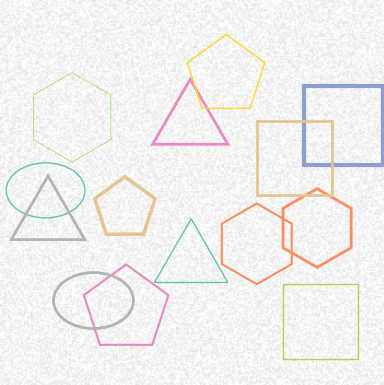[{"shape": "oval", "thickness": 1, "radius": 0.51, "center": [0.118, 0.506]}, {"shape": "triangle", "thickness": 1, "radius": 0.55, "center": [0.497, 0.321]}, {"shape": "hexagon", "thickness": 1.5, "radius": 0.52, "center": [0.667, 0.367]}, {"shape": "hexagon", "thickness": 2, "radius": 0.51, "center": [0.824, 0.408]}, {"shape": "square", "thickness": 3, "radius": 0.52, "center": [0.892, 0.674]}, {"shape": "pentagon", "thickness": 1.5, "radius": 0.58, "center": [0.328, 0.198]}, {"shape": "triangle", "thickness": 2, "radius": 0.56, "center": [0.494, 0.682]}, {"shape": "hexagon", "thickness": 0.5, "radius": 0.58, "center": [0.187, 0.695]}, {"shape": "square", "thickness": 1, "radius": 0.49, "center": [0.832, 0.166]}, {"shape": "pentagon", "thickness": 1, "radius": 0.53, "center": [0.587, 0.804]}, {"shape": "pentagon", "thickness": 2.5, "radius": 0.41, "center": [0.324, 0.458]}, {"shape": "square", "thickness": 2, "radius": 0.48, "center": [0.765, 0.589]}, {"shape": "oval", "thickness": 2, "radius": 0.52, "center": [0.243, 0.219]}, {"shape": "triangle", "thickness": 2, "radius": 0.55, "center": [0.125, 0.433]}]